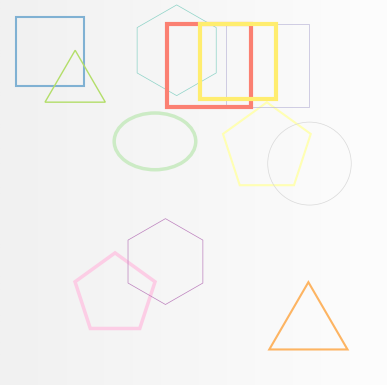[{"shape": "hexagon", "thickness": 0.5, "radius": 0.59, "center": [0.456, 0.869]}, {"shape": "pentagon", "thickness": 1.5, "radius": 0.6, "center": [0.689, 0.615]}, {"shape": "square", "thickness": 0.5, "radius": 0.54, "center": [0.69, 0.83]}, {"shape": "square", "thickness": 3, "radius": 0.54, "center": [0.539, 0.829]}, {"shape": "square", "thickness": 1.5, "radius": 0.44, "center": [0.129, 0.866]}, {"shape": "triangle", "thickness": 1.5, "radius": 0.58, "center": [0.796, 0.151]}, {"shape": "triangle", "thickness": 1, "radius": 0.45, "center": [0.194, 0.78]}, {"shape": "pentagon", "thickness": 2.5, "radius": 0.54, "center": [0.297, 0.235]}, {"shape": "circle", "thickness": 0.5, "radius": 0.54, "center": [0.799, 0.575]}, {"shape": "hexagon", "thickness": 0.5, "radius": 0.56, "center": [0.427, 0.321]}, {"shape": "oval", "thickness": 2.5, "radius": 0.53, "center": [0.4, 0.633]}, {"shape": "square", "thickness": 3, "radius": 0.49, "center": [0.614, 0.839]}]